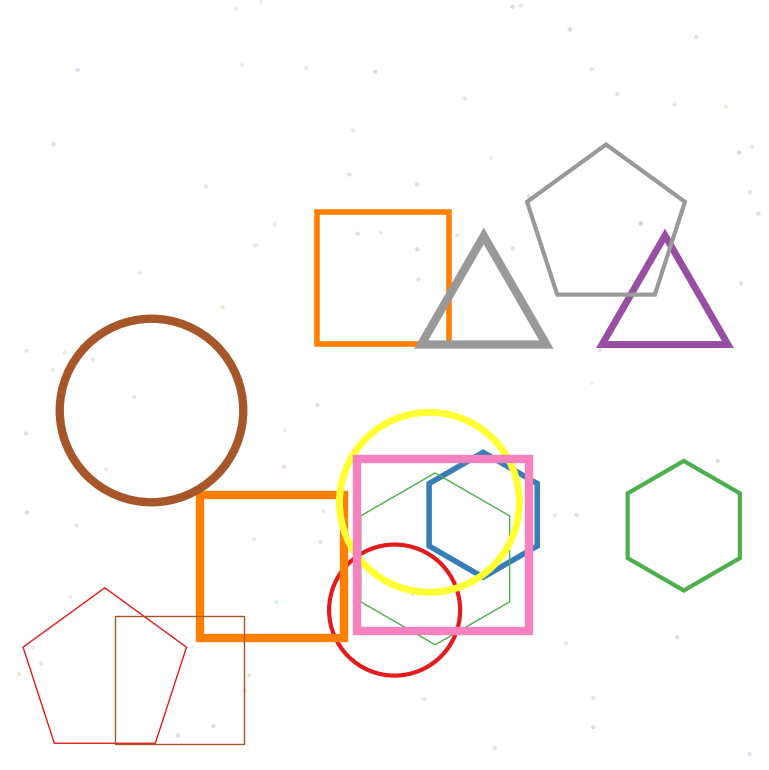[{"shape": "circle", "thickness": 1.5, "radius": 0.43, "center": [0.512, 0.208]}, {"shape": "pentagon", "thickness": 0.5, "radius": 0.56, "center": [0.136, 0.125]}, {"shape": "hexagon", "thickness": 2, "radius": 0.41, "center": [0.628, 0.331]}, {"shape": "hexagon", "thickness": 0.5, "radius": 0.56, "center": [0.565, 0.274]}, {"shape": "hexagon", "thickness": 1.5, "radius": 0.42, "center": [0.888, 0.317]}, {"shape": "triangle", "thickness": 2.5, "radius": 0.47, "center": [0.864, 0.6]}, {"shape": "square", "thickness": 2, "radius": 0.43, "center": [0.498, 0.64]}, {"shape": "square", "thickness": 3, "radius": 0.47, "center": [0.353, 0.264]}, {"shape": "circle", "thickness": 2.5, "radius": 0.58, "center": [0.558, 0.348]}, {"shape": "square", "thickness": 0.5, "radius": 0.42, "center": [0.233, 0.117]}, {"shape": "circle", "thickness": 3, "radius": 0.6, "center": [0.197, 0.467]}, {"shape": "square", "thickness": 3, "radius": 0.56, "center": [0.575, 0.292]}, {"shape": "pentagon", "thickness": 1.5, "radius": 0.54, "center": [0.787, 0.705]}, {"shape": "triangle", "thickness": 3, "radius": 0.47, "center": [0.628, 0.6]}]